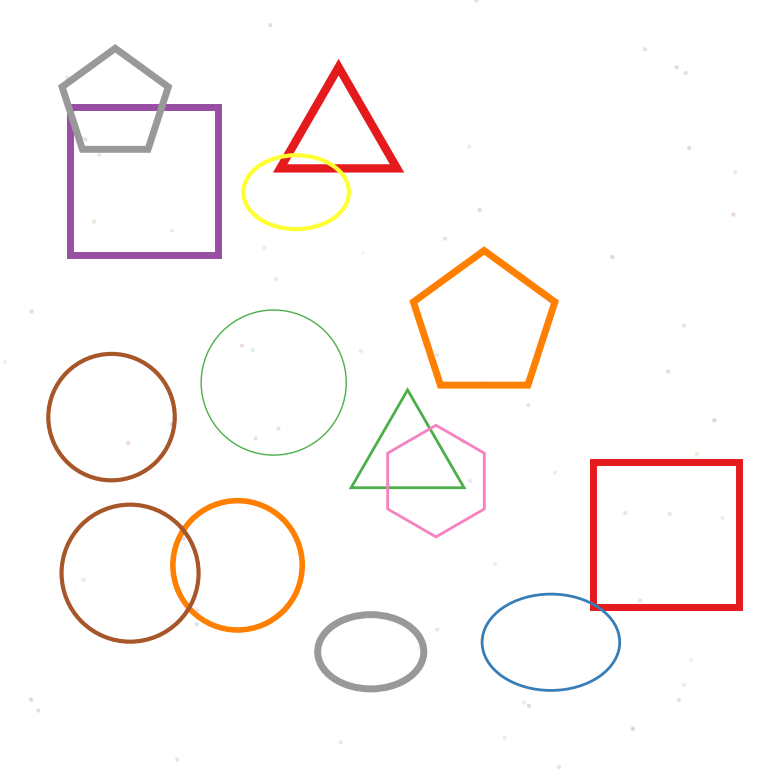[{"shape": "square", "thickness": 2.5, "radius": 0.47, "center": [0.865, 0.306]}, {"shape": "triangle", "thickness": 3, "radius": 0.44, "center": [0.44, 0.825]}, {"shape": "oval", "thickness": 1, "radius": 0.45, "center": [0.715, 0.166]}, {"shape": "triangle", "thickness": 1, "radius": 0.42, "center": [0.529, 0.409]}, {"shape": "circle", "thickness": 0.5, "radius": 0.47, "center": [0.355, 0.503]}, {"shape": "square", "thickness": 2.5, "radius": 0.48, "center": [0.187, 0.765]}, {"shape": "circle", "thickness": 2, "radius": 0.42, "center": [0.309, 0.266]}, {"shape": "pentagon", "thickness": 2.5, "radius": 0.48, "center": [0.629, 0.578]}, {"shape": "oval", "thickness": 1.5, "radius": 0.34, "center": [0.385, 0.75]}, {"shape": "circle", "thickness": 1.5, "radius": 0.44, "center": [0.169, 0.256]}, {"shape": "circle", "thickness": 1.5, "radius": 0.41, "center": [0.145, 0.458]}, {"shape": "hexagon", "thickness": 1, "radius": 0.36, "center": [0.566, 0.375]}, {"shape": "oval", "thickness": 2.5, "radius": 0.34, "center": [0.481, 0.154]}, {"shape": "pentagon", "thickness": 2.5, "radius": 0.36, "center": [0.15, 0.865]}]